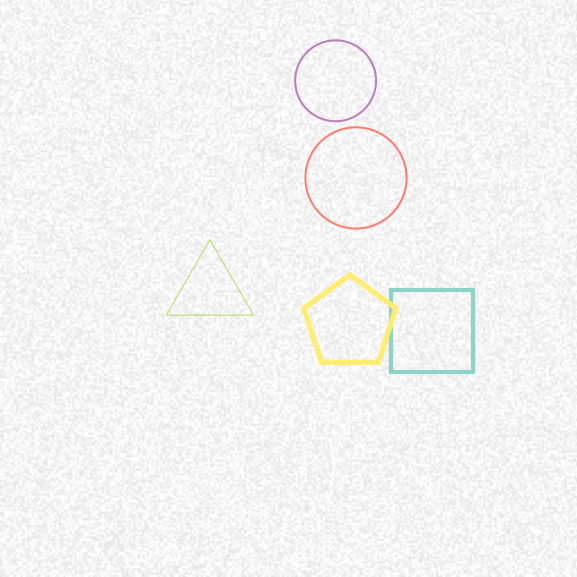[{"shape": "square", "thickness": 2, "radius": 0.36, "center": [0.748, 0.426]}, {"shape": "circle", "thickness": 1, "radius": 0.44, "center": [0.616, 0.691]}, {"shape": "triangle", "thickness": 0.5, "radius": 0.44, "center": [0.363, 0.497]}, {"shape": "circle", "thickness": 1, "radius": 0.35, "center": [0.581, 0.859]}, {"shape": "pentagon", "thickness": 2.5, "radius": 0.42, "center": [0.606, 0.439]}]